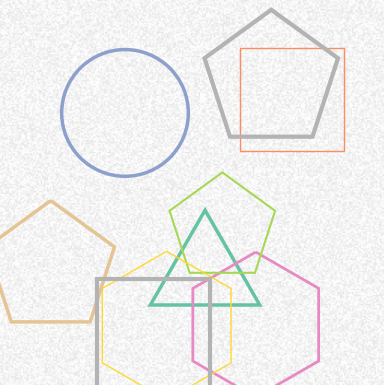[{"shape": "triangle", "thickness": 2.5, "radius": 0.82, "center": [0.533, 0.29]}, {"shape": "square", "thickness": 1, "radius": 0.67, "center": [0.759, 0.742]}, {"shape": "circle", "thickness": 2.5, "radius": 0.82, "center": [0.325, 0.707]}, {"shape": "hexagon", "thickness": 2, "radius": 0.94, "center": [0.664, 0.157]}, {"shape": "pentagon", "thickness": 1.5, "radius": 0.72, "center": [0.577, 0.408]}, {"shape": "hexagon", "thickness": 1, "radius": 0.97, "center": [0.433, 0.154]}, {"shape": "pentagon", "thickness": 2.5, "radius": 0.87, "center": [0.132, 0.305]}, {"shape": "pentagon", "thickness": 3, "radius": 0.91, "center": [0.705, 0.792]}, {"shape": "square", "thickness": 3, "radius": 0.73, "center": [0.398, 0.129]}]